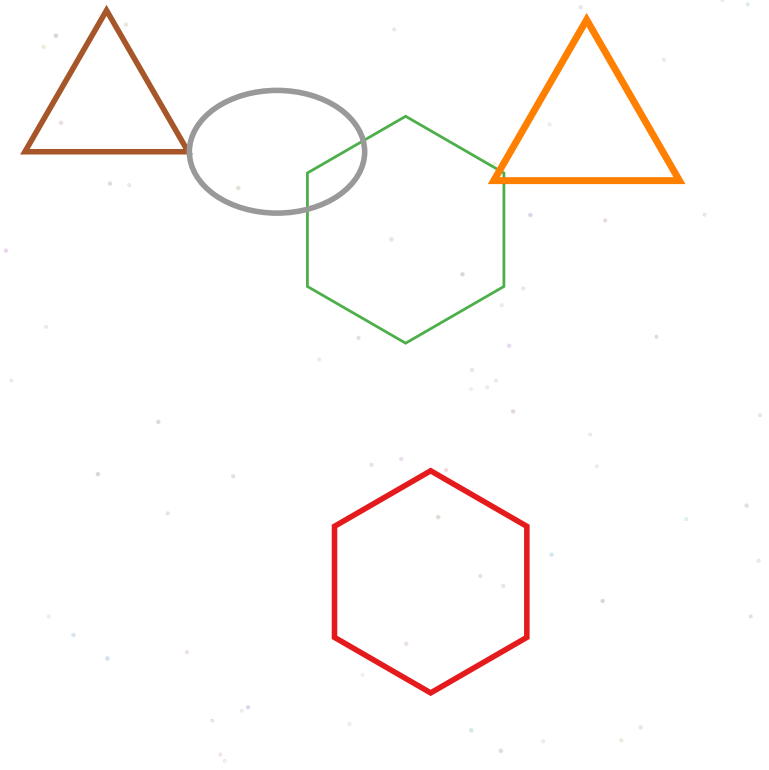[{"shape": "hexagon", "thickness": 2, "radius": 0.72, "center": [0.559, 0.244]}, {"shape": "hexagon", "thickness": 1, "radius": 0.74, "center": [0.527, 0.702]}, {"shape": "triangle", "thickness": 2.5, "radius": 0.7, "center": [0.762, 0.835]}, {"shape": "triangle", "thickness": 2, "radius": 0.61, "center": [0.138, 0.864]}, {"shape": "oval", "thickness": 2, "radius": 0.57, "center": [0.36, 0.803]}]